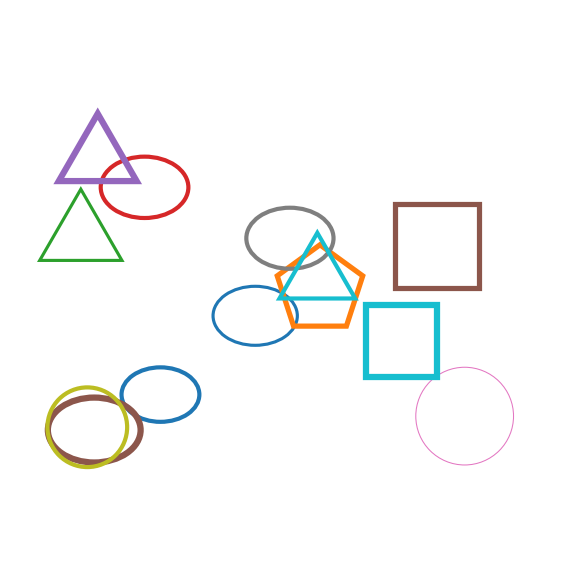[{"shape": "oval", "thickness": 2, "radius": 0.34, "center": [0.278, 0.316]}, {"shape": "oval", "thickness": 1.5, "radius": 0.36, "center": [0.442, 0.452]}, {"shape": "pentagon", "thickness": 2.5, "radius": 0.39, "center": [0.554, 0.497]}, {"shape": "triangle", "thickness": 1.5, "radius": 0.41, "center": [0.14, 0.589]}, {"shape": "oval", "thickness": 2, "radius": 0.38, "center": [0.25, 0.675]}, {"shape": "triangle", "thickness": 3, "radius": 0.39, "center": [0.169, 0.724]}, {"shape": "square", "thickness": 2.5, "radius": 0.36, "center": [0.757, 0.573]}, {"shape": "oval", "thickness": 3, "radius": 0.4, "center": [0.163, 0.254]}, {"shape": "circle", "thickness": 0.5, "radius": 0.42, "center": [0.805, 0.279]}, {"shape": "oval", "thickness": 2, "radius": 0.38, "center": [0.502, 0.587]}, {"shape": "circle", "thickness": 2, "radius": 0.35, "center": [0.151, 0.259]}, {"shape": "triangle", "thickness": 2, "radius": 0.38, "center": [0.549, 0.52]}, {"shape": "square", "thickness": 3, "radius": 0.31, "center": [0.695, 0.409]}]